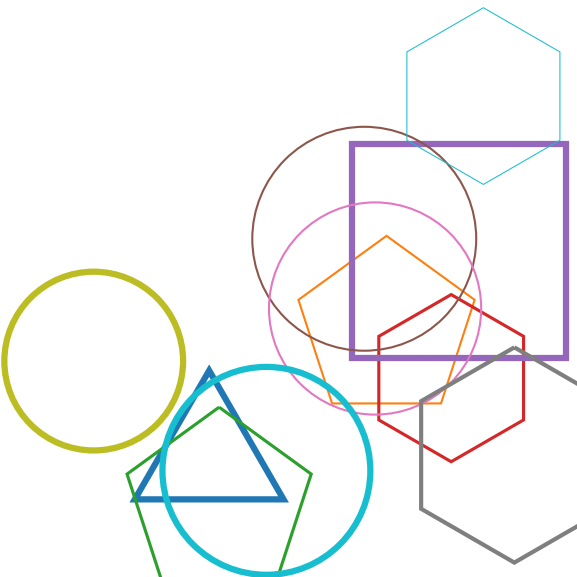[{"shape": "triangle", "thickness": 3, "radius": 0.74, "center": [0.362, 0.209]}, {"shape": "pentagon", "thickness": 1, "radius": 0.8, "center": [0.669, 0.43]}, {"shape": "pentagon", "thickness": 1.5, "radius": 0.84, "center": [0.379, 0.126]}, {"shape": "hexagon", "thickness": 1.5, "radius": 0.72, "center": [0.781, 0.344]}, {"shape": "square", "thickness": 3, "radius": 0.93, "center": [0.795, 0.564]}, {"shape": "circle", "thickness": 1, "radius": 0.97, "center": [0.631, 0.586]}, {"shape": "circle", "thickness": 1, "radius": 0.92, "center": [0.65, 0.465]}, {"shape": "hexagon", "thickness": 2, "radius": 0.93, "center": [0.891, 0.211]}, {"shape": "circle", "thickness": 3, "radius": 0.77, "center": [0.162, 0.374]}, {"shape": "hexagon", "thickness": 0.5, "radius": 0.76, "center": [0.837, 0.833]}, {"shape": "circle", "thickness": 3, "radius": 0.9, "center": [0.461, 0.184]}]